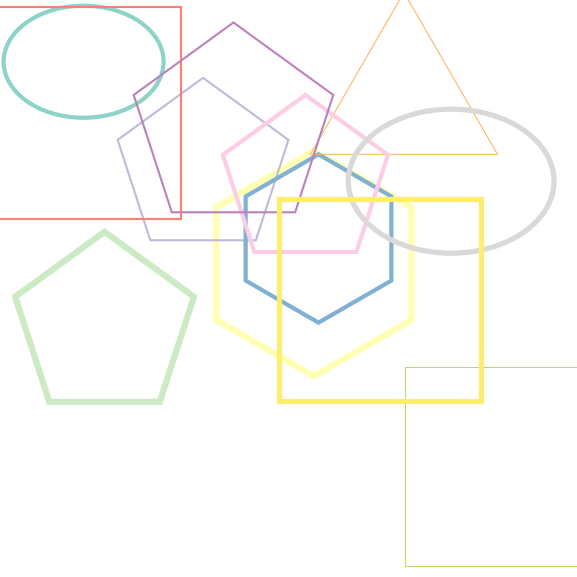[{"shape": "oval", "thickness": 2, "radius": 0.69, "center": [0.145, 0.892]}, {"shape": "hexagon", "thickness": 3, "radius": 0.98, "center": [0.544, 0.543]}, {"shape": "pentagon", "thickness": 1, "radius": 0.78, "center": [0.352, 0.709]}, {"shape": "square", "thickness": 1, "radius": 0.92, "center": [0.129, 0.804]}, {"shape": "hexagon", "thickness": 2, "radius": 0.73, "center": [0.552, 0.586]}, {"shape": "triangle", "thickness": 0.5, "radius": 0.94, "center": [0.699, 0.825]}, {"shape": "square", "thickness": 0.5, "radius": 0.86, "center": [0.874, 0.192]}, {"shape": "pentagon", "thickness": 2, "radius": 0.75, "center": [0.529, 0.684]}, {"shape": "oval", "thickness": 2.5, "radius": 0.89, "center": [0.781, 0.685]}, {"shape": "pentagon", "thickness": 1, "radius": 0.91, "center": [0.404, 0.779]}, {"shape": "pentagon", "thickness": 3, "radius": 0.81, "center": [0.181, 0.435]}, {"shape": "square", "thickness": 2.5, "radius": 0.88, "center": [0.658, 0.479]}]